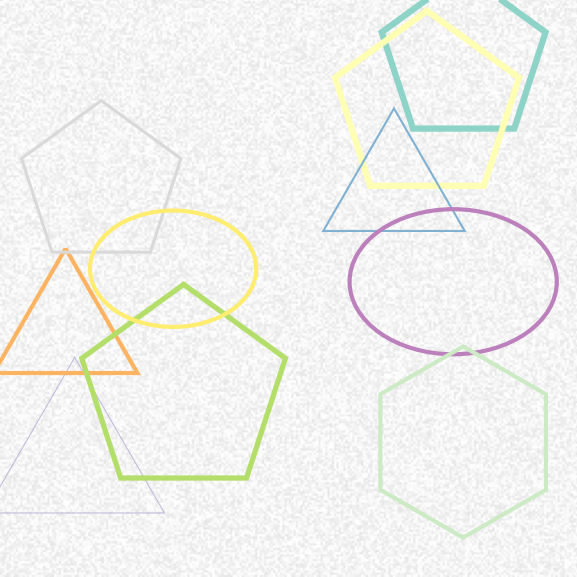[{"shape": "pentagon", "thickness": 3, "radius": 0.75, "center": [0.803, 0.897]}, {"shape": "pentagon", "thickness": 3, "radius": 0.84, "center": [0.739, 0.813]}, {"shape": "triangle", "thickness": 0.5, "radius": 0.9, "center": [0.129, 0.201]}, {"shape": "triangle", "thickness": 1, "radius": 0.71, "center": [0.682, 0.67]}, {"shape": "triangle", "thickness": 2, "radius": 0.72, "center": [0.113, 0.425]}, {"shape": "pentagon", "thickness": 2.5, "radius": 0.93, "center": [0.318, 0.321]}, {"shape": "pentagon", "thickness": 1.5, "radius": 0.73, "center": [0.175, 0.68]}, {"shape": "oval", "thickness": 2, "radius": 0.9, "center": [0.785, 0.511]}, {"shape": "hexagon", "thickness": 2, "radius": 0.83, "center": [0.802, 0.234]}, {"shape": "oval", "thickness": 2, "radius": 0.72, "center": [0.3, 0.534]}]